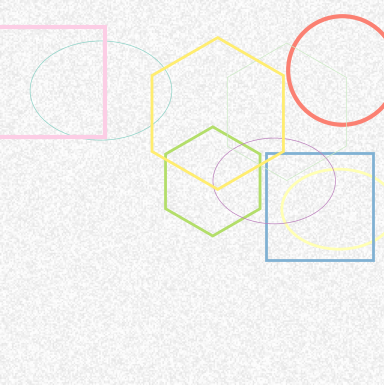[{"shape": "oval", "thickness": 0.5, "radius": 0.92, "center": [0.262, 0.765]}, {"shape": "oval", "thickness": 2, "radius": 0.74, "center": [0.88, 0.457]}, {"shape": "circle", "thickness": 3, "radius": 0.7, "center": [0.889, 0.817]}, {"shape": "square", "thickness": 2, "radius": 0.7, "center": [0.83, 0.464]}, {"shape": "hexagon", "thickness": 2, "radius": 0.71, "center": [0.553, 0.529]}, {"shape": "square", "thickness": 3, "radius": 0.71, "center": [0.13, 0.788]}, {"shape": "oval", "thickness": 0.5, "radius": 0.8, "center": [0.712, 0.53]}, {"shape": "hexagon", "thickness": 0.5, "radius": 0.89, "center": [0.745, 0.71]}, {"shape": "hexagon", "thickness": 2, "radius": 0.99, "center": [0.565, 0.705]}]